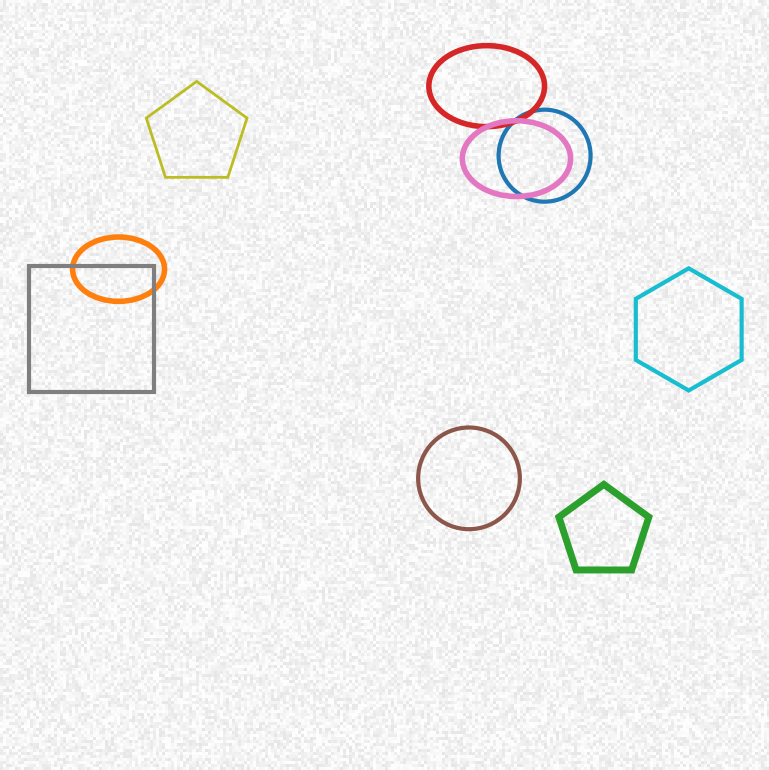[{"shape": "circle", "thickness": 1.5, "radius": 0.3, "center": [0.707, 0.798]}, {"shape": "oval", "thickness": 2, "radius": 0.3, "center": [0.154, 0.65]}, {"shape": "pentagon", "thickness": 2.5, "radius": 0.31, "center": [0.784, 0.309]}, {"shape": "oval", "thickness": 2, "radius": 0.38, "center": [0.632, 0.888]}, {"shape": "circle", "thickness": 1.5, "radius": 0.33, "center": [0.609, 0.379]}, {"shape": "oval", "thickness": 2, "radius": 0.35, "center": [0.671, 0.794]}, {"shape": "square", "thickness": 1.5, "radius": 0.41, "center": [0.119, 0.573]}, {"shape": "pentagon", "thickness": 1, "radius": 0.34, "center": [0.255, 0.825]}, {"shape": "hexagon", "thickness": 1.5, "radius": 0.4, "center": [0.894, 0.572]}]